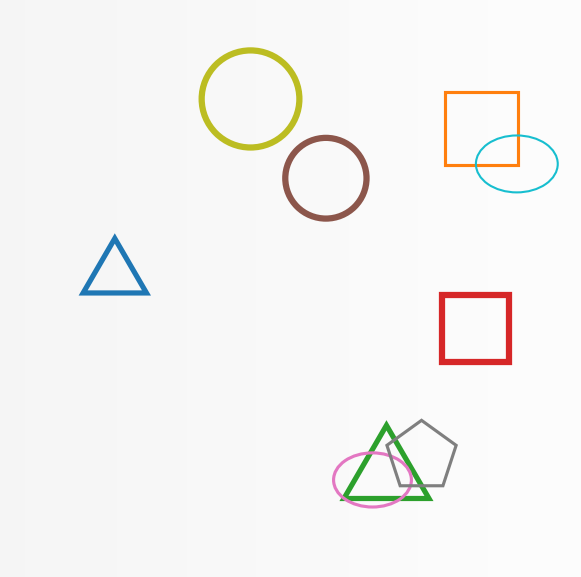[{"shape": "triangle", "thickness": 2.5, "radius": 0.31, "center": [0.197, 0.523]}, {"shape": "square", "thickness": 1.5, "radius": 0.31, "center": [0.829, 0.777]}, {"shape": "triangle", "thickness": 2.5, "radius": 0.42, "center": [0.665, 0.178]}, {"shape": "square", "thickness": 3, "radius": 0.29, "center": [0.818, 0.43]}, {"shape": "circle", "thickness": 3, "radius": 0.35, "center": [0.561, 0.691]}, {"shape": "oval", "thickness": 1.5, "radius": 0.33, "center": [0.641, 0.168]}, {"shape": "pentagon", "thickness": 1.5, "radius": 0.31, "center": [0.725, 0.209]}, {"shape": "circle", "thickness": 3, "radius": 0.42, "center": [0.431, 0.828]}, {"shape": "oval", "thickness": 1, "radius": 0.35, "center": [0.889, 0.715]}]